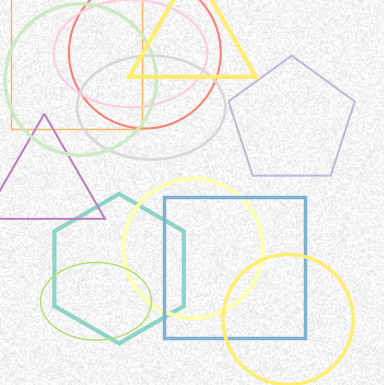[{"shape": "hexagon", "thickness": 3, "radius": 0.97, "center": [0.309, 0.302]}, {"shape": "circle", "thickness": 3, "radius": 0.91, "center": [0.502, 0.355]}, {"shape": "pentagon", "thickness": 1.5, "radius": 0.86, "center": [0.758, 0.683]}, {"shape": "circle", "thickness": 1.5, "radius": 0.99, "center": [0.376, 0.863]}, {"shape": "square", "thickness": 2.5, "radius": 0.92, "center": [0.608, 0.306]}, {"shape": "square", "thickness": 1, "radius": 0.85, "center": [0.198, 0.834]}, {"shape": "oval", "thickness": 1, "radius": 0.72, "center": [0.249, 0.217]}, {"shape": "oval", "thickness": 1.5, "radius": 1.0, "center": [0.339, 0.861]}, {"shape": "oval", "thickness": 2, "radius": 0.96, "center": [0.393, 0.721]}, {"shape": "triangle", "thickness": 1.5, "radius": 0.91, "center": [0.115, 0.523]}, {"shape": "circle", "thickness": 2.5, "radius": 0.98, "center": [0.21, 0.793]}, {"shape": "triangle", "thickness": 3, "radius": 0.95, "center": [0.5, 0.896]}, {"shape": "circle", "thickness": 2.5, "radius": 0.85, "center": [0.748, 0.17]}]